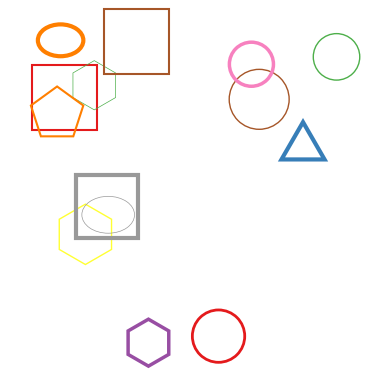[{"shape": "circle", "thickness": 2, "radius": 0.34, "center": [0.568, 0.127]}, {"shape": "square", "thickness": 1.5, "radius": 0.42, "center": [0.167, 0.746]}, {"shape": "triangle", "thickness": 3, "radius": 0.32, "center": [0.787, 0.618]}, {"shape": "circle", "thickness": 1, "radius": 0.3, "center": [0.874, 0.852]}, {"shape": "hexagon", "thickness": 0.5, "radius": 0.32, "center": [0.245, 0.779]}, {"shape": "hexagon", "thickness": 2.5, "radius": 0.3, "center": [0.386, 0.11]}, {"shape": "pentagon", "thickness": 1.5, "radius": 0.36, "center": [0.148, 0.704]}, {"shape": "oval", "thickness": 3, "radius": 0.3, "center": [0.157, 0.895]}, {"shape": "hexagon", "thickness": 1, "radius": 0.39, "center": [0.222, 0.391]}, {"shape": "circle", "thickness": 1, "radius": 0.39, "center": [0.673, 0.742]}, {"shape": "square", "thickness": 1.5, "radius": 0.43, "center": [0.354, 0.893]}, {"shape": "circle", "thickness": 2.5, "radius": 0.29, "center": [0.653, 0.833]}, {"shape": "square", "thickness": 3, "radius": 0.41, "center": [0.278, 0.463]}, {"shape": "oval", "thickness": 0.5, "radius": 0.34, "center": [0.281, 0.442]}]